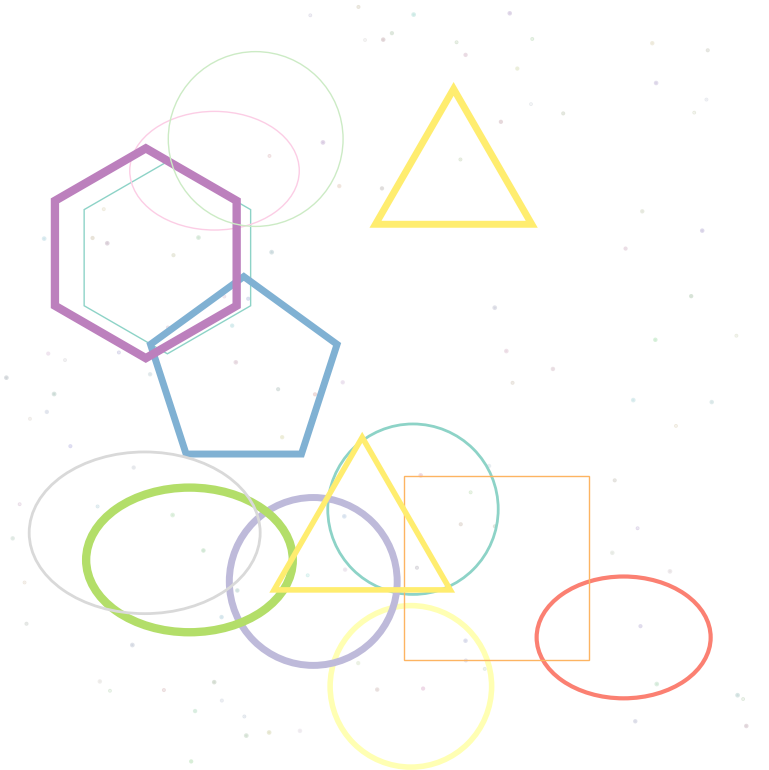[{"shape": "circle", "thickness": 1, "radius": 0.55, "center": [0.536, 0.339]}, {"shape": "hexagon", "thickness": 0.5, "radius": 0.62, "center": [0.217, 0.665]}, {"shape": "circle", "thickness": 2, "radius": 0.52, "center": [0.534, 0.109]}, {"shape": "circle", "thickness": 2.5, "radius": 0.55, "center": [0.407, 0.245]}, {"shape": "oval", "thickness": 1.5, "radius": 0.57, "center": [0.81, 0.172]}, {"shape": "pentagon", "thickness": 2.5, "radius": 0.64, "center": [0.317, 0.513]}, {"shape": "square", "thickness": 0.5, "radius": 0.6, "center": [0.645, 0.262]}, {"shape": "oval", "thickness": 3, "radius": 0.67, "center": [0.246, 0.273]}, {"shape": "oval", "thickness": 0.5, "radius": 0.55, "center": [0.279, 0.778]}, {"shape": "oval", "thickness": 1, "radius": 0.75, "center": [0.188, 0.308]}, {"shape": "hexagon", "thickness": 3, "radius": 0.68, "center": [0.189, 0.671]}, {"shape": "circle", "thickness": 0.5, "radius": 0.57, "center": [0.332, 0.819]}, {"shape": "triangle", "thickness": 2, "radius": 0.66, "center": [0.47, 0.3]}, {"shape": "triangle", "thickness": 2.5, "radius": 0.59, "center": [0.589, 0.767]}]